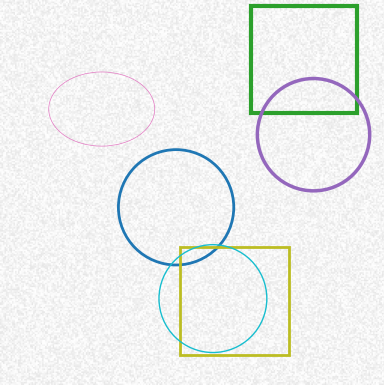[{"shape": "circle", "thickness": 2, "radius": 0.75, "center": [0.457, 0.462]}, {"shape": "square", "thickness": 3, "radius": 0.69, "center": [0.79, 0.845]}, {"shape": "circle", "thickness": 2.5, "radius": 0.73, "center": [0.814, 0.65]}, {"shape": "oval", "thickness": 0.5, "radius": 0.69, "center": [0.264, 0.717]}, {"shape": "square", "thickness": 2, "radius": 0.71, "center": [0.61, 0.218]}, {"shape": "circle", "thickness": 1, "radius": 0.7, "center": [0.553, 0.224]}]